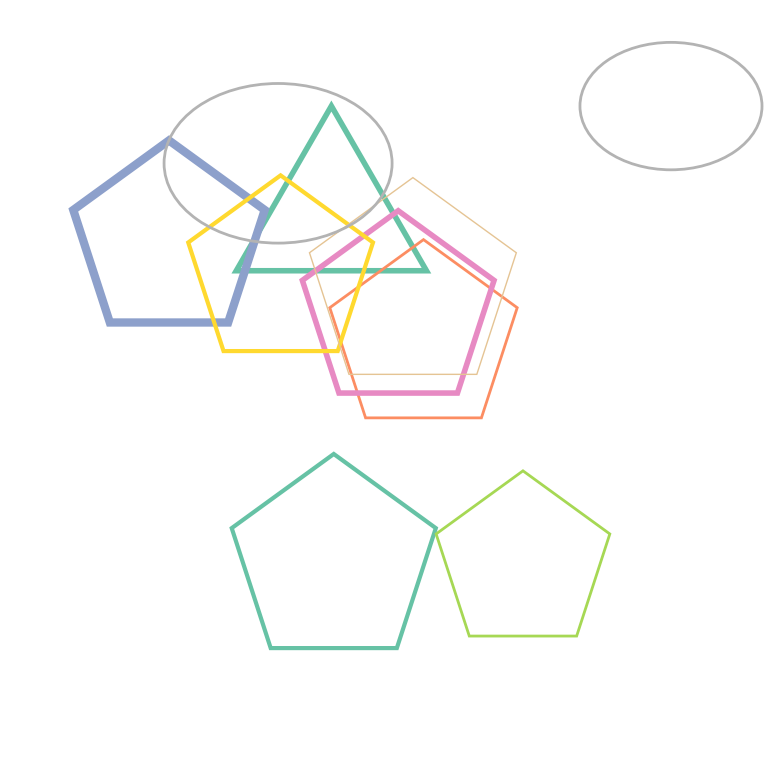[{"shape": "pentagon", "thickness": 1.5, "radius": 0.7, "center": [0.433, 0.271]}, {"shape": "triangle", "thickness": 2, "radius": 0.71, "center": [0.43, 0.72]}, {"shape": "pentagon", "thickness": 1, "radius": 0.64, "center": [0.55, 0.561]}, {"shape": "pentagon", "thickness": 3, "radius": 0.65, "center": [0.219, 0.687]}, {"shape": "pentagon", "thickness": 2, "radius": 0.65, "center": [0.517, 0.595]}, {"shape": "pentagon", "thickness": 1, "radius": 0.59, "center": [0.679, 0.27]}, {"shape": "pentagon", "thickness": 1.5, "radius": 0.63, "center": [0.364, 0.646]}, {"shape": "pentagon", "thickness": 0.5, "radius": 0.71, "center": [0.536, 0.628]}, {"shape": "oval", "thickness": 1, "radius": 0.59, "center": [0.871, 0.862]}, {"shape": "oval", "thickness": 1, "radius": 0.74, "center": [0.361, 0.788]}]